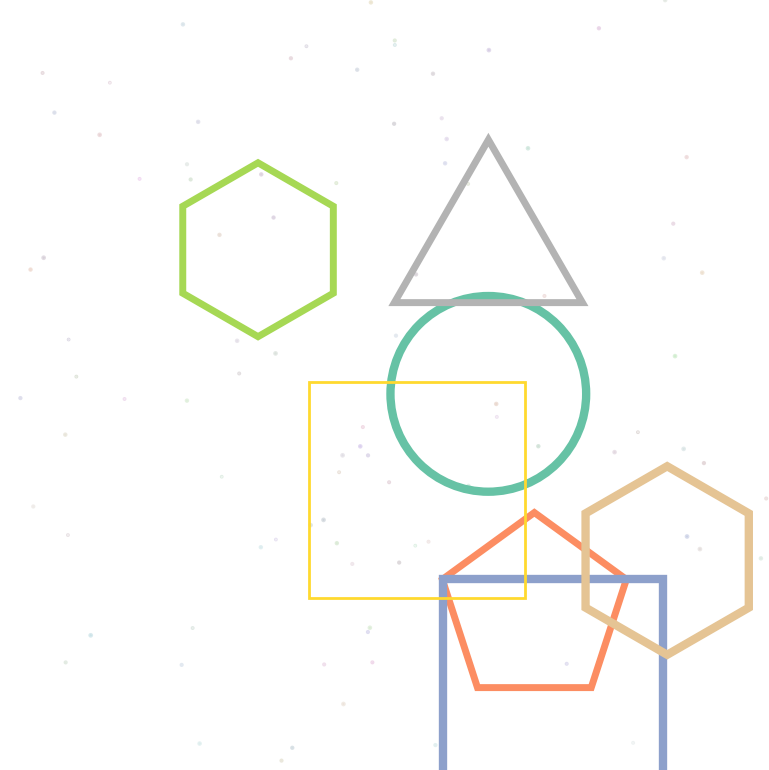[{"shape": "circle", "thickness": 3, "radius": 0.64, "center": [0.634, 0.488]}, {"shape": "pentagon", "thickness": 2.5, "radius": 0.63, "center": [0.694, 0.209]}, {"shape": "square", "thickness": 3, "radius": 0.71, "center": [0.719, 0.106]}, {"shape": "hexagon", "thickness": 2.5, "radius": 0.56, "center": [0.335, 0.676]}, {"shape": "square", "thickness": 1, "radius": 0.7, "center": [0.541, 0.364]}, {"shape": "hexagon", "thickness": 3, "radius": 0.61, "center": [0.866, 0.272]}, {"shape": "triangle", "thickness": 2.5, "radius": 0.71, "center": [0.634, 0.677]}]